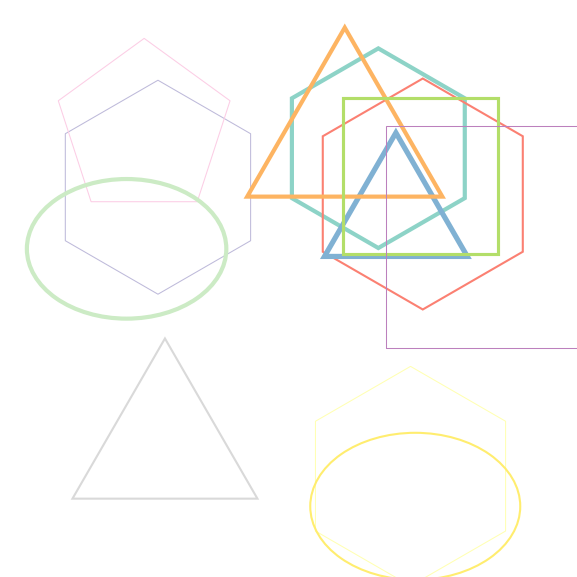[{"shape": "hexagon", "thickness": 2, "radius": 0.86, "center": [0.655, 0.742]}, {"shape": "hexagon", "thickness": 0.5, "radius": 0.95, "center": [0.711, 0.175]}, {"shape": "hexagon", "thickness": 0.5, "radius": 0.93, "center": [0.274, 0.675]}, {"shape": "hexagon", "thickness": 1, "radius": 1.0, "center": [0.732, 0.663]}, {"shape": "triangle", "thickness": 2.5, "radius": 0.71, "center": [0.686, 0.626]}, {"shape": "triangle", "thickness": 2, "radius": 0.98, "center": [0.597, 0.756]}, {"shape": "square", "thickness": 1.5, "radius": 0.67, "center": [0.729, 0.694]}, {"shape": "pentagon", "thickness": 0.5, "radius": 0.78, "center": [0.25, 0.776]}, {"shape": "triangle", "thickness": 1, "radius": 0.92, "center": [0.286, 0.228]}, {"shape": "square", "thickness": 0.5, "radius": 0.96, "center": [0.86, 0.588]}, {"shape": "oval", "thickness": 2, "radius": 0.86, "center": [0.219, 0.568]}, {"shape": "oval", "thickness": 1, "radius": 0.91, "center": [0.719, 0.122]}]